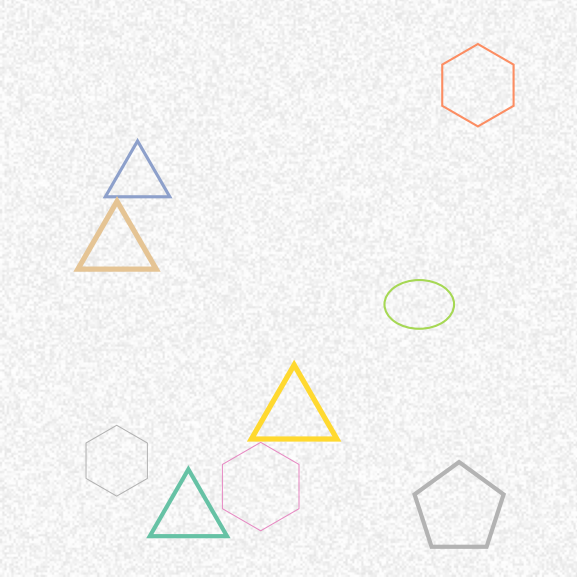[{"shape": "triangle", "thickness": 2, "radius": 0.39, "center": [0.326, 0.109]}, {"shape": "hexagon", "thickness": 1, "radius": 0.36, "center": [0.828, 0.852]}, {"shape": "triangle", "thickness": 1.5, "radius": 0.32, "center": [0.238, 0.691]}, {"shape": "hexagon", "thickness": 0.5, "radius": 0.38, "center": [0.451, 0.157]}, {"shape": "oval", "thickness": 1, "radius": 0.3, "center": [0.726, 0.472]}, {"shape": "triangle", "thickness": 2.5, "radius": 0.43, "center": [0.509, 0.282]}, {"shape": "triangle", "thickness": 2.5, "radius": 0.39, "center": [0.203, 0.572]}, {"shape": "pentagon", "thickness": 2, "radius": 0.41, "center": [0.795, 0.118]}, {"shape": "hexagon", "thickness": 0.5, "radius": 0.31, "center": [0.202, 0.201]}]